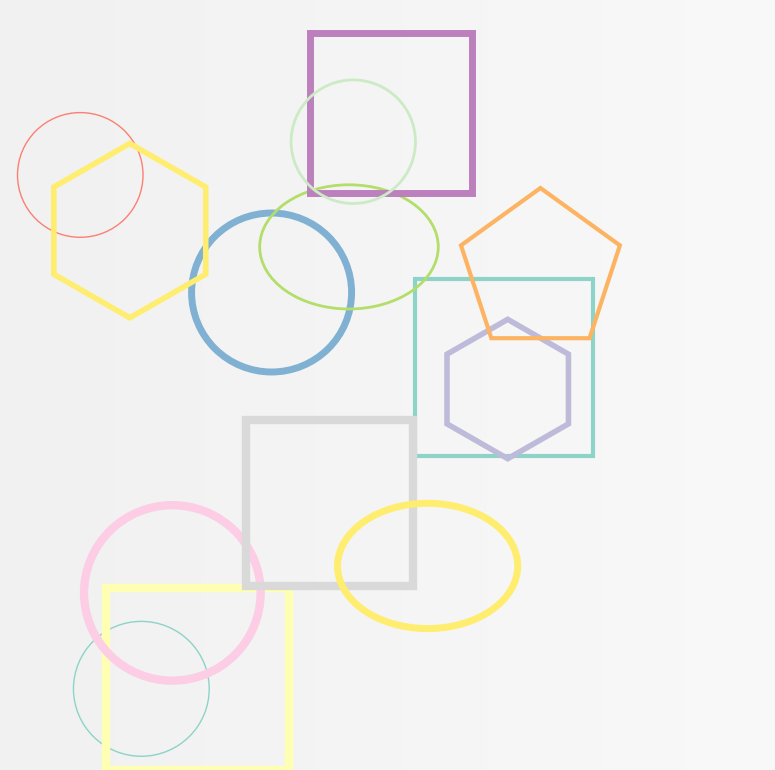[{"shape": "square", "thickness": 1.5, "radius": 0.57, "center": [0.65, 0.523]}, {"shape": "circle", "thickness": 0.5, "radius": 0.44, "center": [0.182, 0.105]}, {"shape": "square", "thickness": 3, "radius": 0.59, "center": [0.255, 0.118]}, {"shape": "hexagon", "thickness": 2, "radius": 0.45, "center": [0.655, 0.495]}, {"shape": "circle", "thickness": 0.5, "radius": 0.4, "center": [0.104, 0.773]}, {"shape": "circle", "thickness": 2.5, "radius": 0.52, "center": [0.35, 0.62]}, {"shape": "pentagon", "thickness": 1.5, "radius": 0.54, "center": [0.697, 0.648]}, {"shape": "oval", "thickness": 1, "radius": 0.58, "center": [0.45, 0.679]}, {"shape": "circle", "thickness": 3, "radius": 0.57, "center": [0.222, 0.23]}, {"shape": "square", "thickness": 3, "radius": 0.54, "center": [0.425, 0.347]}, {"shape": "square", "thickness": 2.5, "radius": 0.52, "center": [0.505, 0.853]}, {"shape": "circle", "thickness": 1, "radius": 0.4, "center": [0.456, 0.816]}, {"shape": "oval", "thickness": 2.5, "radius": 0.58, "center": [0.552, 0.265]}, {"shape": "hexagon", "thickness": 2, "radius": 0.57, "center": [0.167, 0.7]}]